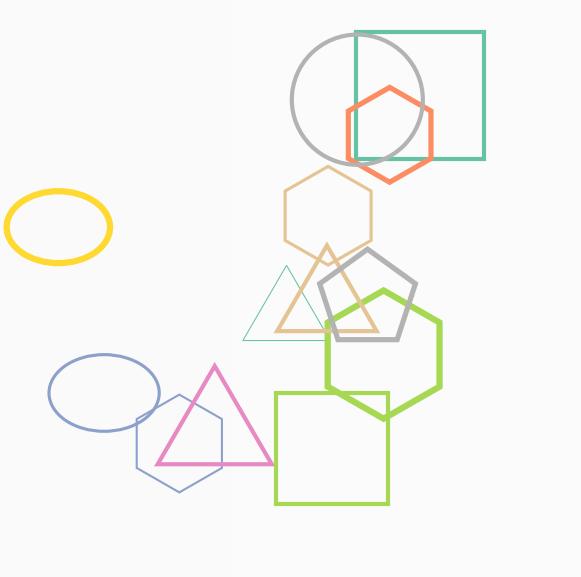[{"shape": "square", "thickness": 2, "radius": 0.55, "center": [0.722, 0.834]}, {"shape": "triangle", "thickness": 0.5, "radius": 0.43, "center": [0.493, 0.453]}, {"shape": "hexagon", "thickness": 2.5, "radius": 0.41, "center": [0.67, 0.766]}, {"shape": "oval", "thickness": 1.5, "radius": 0.47, "center": [0.179, 0.319]}, {"shape": "hexagon", "thickness": 1, "radius": 0.42, "center": [0.309, 0.231]}, {"shape": "triangle", "thickness": 2, "radius": 0.57, "center": [0.369, 0.252]}, {"shape": "square", "thickness": 2, "radius": 0.48, "center": [0.571, 0.223]}, {"shape": "hexagon", "thickness": 3, "radius": 0.56, "center": [0.66, 0.385]}, {"shape": "oval", "thickness": 3, "radius": 0.44, "center": [0.1, 0.606]}, {"shape": "triangle", "thickness": 2, "radius": 0.49, "center": [0.562, 0.475]}, {"shape": "hexagon", "thickness": 1.5, "radius": 0.43, "center": [0.564, 0.626]}, {"shape": "circle", "thickness": 2, "radius": 0.56, "center": [0.615, 0.827]}, {"shape": "pentagon", "thickness": 2.5, "radius": 0.43, "center": [0.632, 0.481]}]